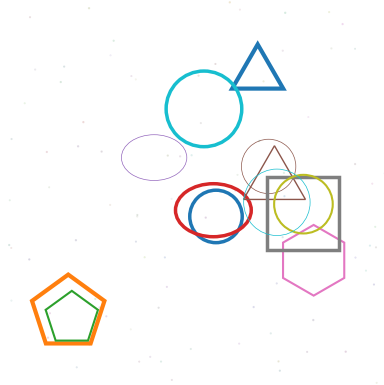[{"shape": "triangle", "thickness": 3, "radius": 0.38, "center": [0.669, 0.808]}, {"shape": "circle", "thickness": 2.5, "radius": 0.34, "center": [0.561, 0.438]}, {"shape": "pentagon", "thickness": 3, "radius": 0.49, "center": [0.177, 0.188]}, {"shape": "pentagon", "thickness": 1.5, "radius": 0.36, "center": [0.187, 0.173]}, {"shape": "oval", "thickness": 2.5, "radius": 0.49, "center": [0.554, 0.454]}, {"shape": "oval", "thickness": 0.5, "radius": 0.42, "center": [0.4, 0.591]}, {"shape": "circle", "thickness": 0.5, "radius": 0.35, "center": [0.698, 0.568]}, {"shape": "triangle", "thickness": 1, "radius": 0.46, "center": [0.713, 0.528]}, {"shape": "hexagon", "thickness": 1.5, "radius": 0.46, "center": [0.815, 0.324]}, {"shape": "square", "thickness": 2.5, "radius": 0.47, "center": [0.787, 0.445]}, {"shape": "circle", "thickness": 1.5, "radius": 0.38, "center": [0.788, 0.47]}, {"shape": "circle", "thickness": 0.5, "radius": 0.43, "center": [0.719, 0.475]}, {"shape": "circle", "thickness": 2.5, "radius": 0.49, "center": [0.53, 0.717]}]